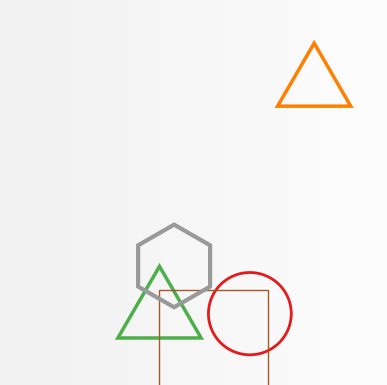[{"shape": "circle", "thickness": 2, "radius": 0.53, "center": [0.645, 0.185]}, {"shape": "triangle", "thickness": 2.5, "radius": 0.62, "center": [0.412, 0.184]}, {"shape": "triangle", "thickness": 2.5, "radius": 0.55, "center": [0.811, 0.779]}, {"shape": "square", "thickness": 1, "radius": 0.7, "center": [0.55, 0.107]}, {"shape": "hexagon", "thickness": 3, "radius": 0.54, "center": [0.449, 0.309]}]